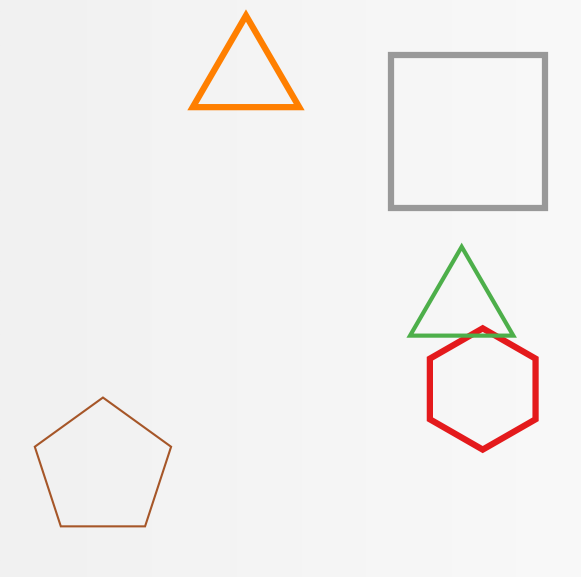[{"shape": "hexagon", "thickness": 3, "radius": 0.52, "center": [0.83, 0.326]}, {"shape": "triangle", "thickness": 2, "radius": 0.51, "center": [0.794, 0.469]}, {"shape": "triangle", "thickness": 3, "radius": 0.53, "center": [0.423, 0.866]}, {"shape": "pentagon", "thickness": 1, "radius": 0.62, "center": [0.177, 0.187]}, {"shape": "square", "thickness": 3, "radius": 0.66, "center": [0.805, 0.771]}]